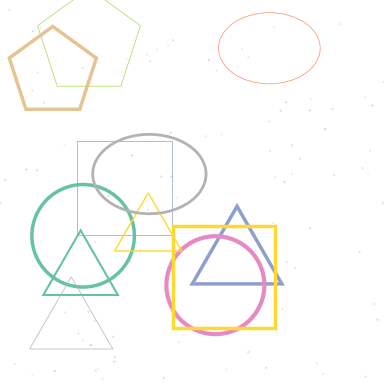[{"shape": "circle", "thickness": 2.5, "radius": 0.67, "center": [0.216, 0.388]}, {"shape": "triangle", "thickness": 1.5, "radius": 0.56, "center": [0.209, 0.29]}, {"shape": "oval", "thickness": 0.5, "radius": 0.66, "center": [0.7, 0.875]}, {"shape": "triangle", "thickness": 2.5, "radius": 0.67, "center": [0.616, 0.33]}, {"shape": "square", "thickness": 0.5, "radius": 0.61, "center": [0.323, 0.512]}, {"shape": "circle", "thickness": 3, "radius": 0.64, "center": [0.559, 0.259]}, {"shape": "pentagon", "thickness": 0.5, "radius": 0.7, "center": [0.231, 0.89]}, {"shape": "triangle", "thickness": 1, "radius": 0.5, "center": [0.385, 0.398]}, {"shape": "square", "thickness": 2.5, "radius": 0.66, "center": [0.581, 0.28]}, {"shape": "pentagon", "thickness": 2.5, "radius": 0.59, "center": [0.137, 0.812]}, {"shape": "oval", "thickness": 2, "radius": 0.74, "center": [0.388, 0.548]}, {"shape": "triangle", "thickness": 0.5, "radius": 0.62, "center": [0.185, 0.156]}]